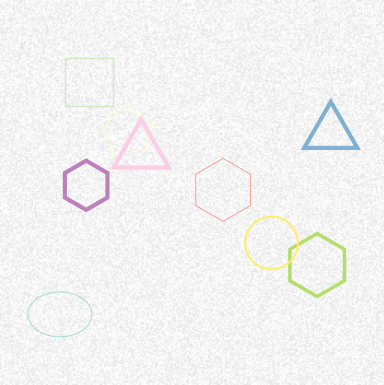[{"shape": "oval", "thickness": 0.5, "radius": 0.42, "center": [0.156, 0.183]}, {"shape": "pentagon", "thickness": 0.5, "radius": 0.34, "center": [0.332, 0.657]}, {"shape": "hexagon", "thickness": 0.5, "radius": 0.41, "center": [0.579, 0.507]}, {"shape": "triangle", "thickness": 3, "radius": 0.4, "center": [0.859, 0.656]}, {"shape": "hexagon", "thickness": 2.5, "radius": 0.41, "center": [0.824, 0.312]}, {"shape": "triangle", "thickness": 3, "radius": 0.42, "center": [0.367, 0.606]}, {"shape": "hexagon", "thickness": 3, "radius": 0.32, "center": [0.224, 0.519]}, {"shape": "square", "thickness": 1, "radius": 0.31, "center": [0.231, 0.787]}, {"shape": "circle", "thickness": 1.5, "radius": 0.34, "center": [0.705, 0.369]}]